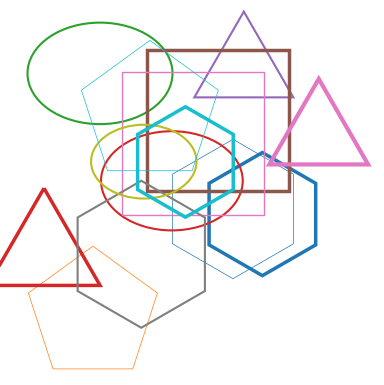[{"shape": "hexagon", "thickness": 2.5, "radius": 0.8, "center": [0.682, 0.444]}, {"shape": "hexagon", "thickness": 0.5, "radius": 0.91, "center": [0.605, 0.457]}, {"shape": "pentagon", "thickness": 0.5, "radius": 0.88, "center": [0.241, 0.184]}, {"shape": "oval", "thickness": 1.5, "radius": 0.94, "center": [0.26, 0.809]}, {"shape": "oval", "thickness": 1.5, "radius": 0.92, "center": [0.446, 0.53]}, {"shape": "triangle", "thickness": 2.5, "radius": 0.84, "center": [0.114, 0.343]}, {"shape": "triangle", "thickness": 1.5, "radius": 0.74, "center": [0.633, 0.821]}, {"shape": "square", "thickness": 2.5, "radius": 0.92, "center": [0.565, 0.687]}, {"shape": "triangle", "thickness": 3, "radius": 0.74, "center": [0.828, 0.647]}, {"shape": "square", "thickness": 1, "radius": 0.93, "center": [0.501, 0.627]}, {"shape": "hexagon", "thickness": 1.5, "radius": 0.95, "center": [0.367, 0.34]}, {"shape": "oval", "thickness": 1.5, "radius": 0.68, "center": [0.373, 0.58]}, {"shape": "pentagon", "thickness": 0.5, "radius": 0.94, "center": [0.389, 0.708]}, {"shape": "hexagon", "thickness": 2.5, "radius": 0.72, "center": [0.482, 0.579]}]